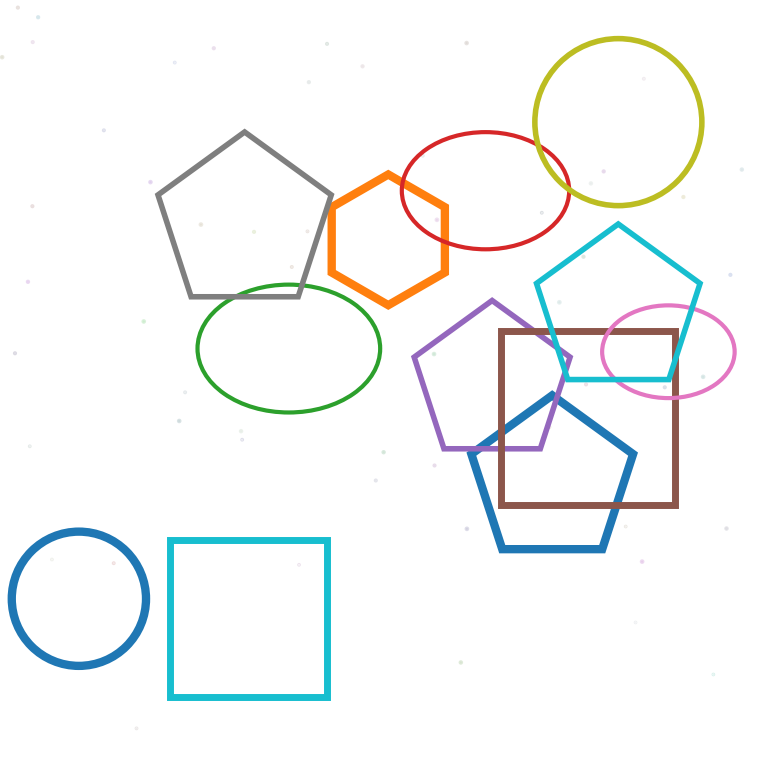[{"shape": "pentagon", "thickness": 3, "radius": 0.55, "center": [0.717, 0.376]}, {"shape": "circle", "thickness": 3, "radius": 0.44, "center": [0.102, 0.222]}, {"shape": "hexagon", "thickness": 3, "radius": 0.42, "center": [0.504, 0.689]}, {"shape": "oval", "thickness": 1.5, "radius": 0.59, "center": [0.375, 0.547]}, {"shape": "oval", "thickness": 1.5, "radius": 0.54, "center": [0.631, 0.752]}, {"shape": "pentagon", "thickness": 2, "radius": 0.53, "center": [0.639, 0.503]}, {"shape": "square", "thickness": 2.5, "radius": 0.56, "center": [0.764, 0.458]}, {"shape": "oval", "thickness": 1.5, "radius": 0.43, "center": [0.868, 0.543]}, {"shape": "pentagon", "thickness": 2, "radius": 0.59, "center": [0.318, 0.71]}, {"shape": "circle", "thickness": 2, "radius": 0.54, "center": [0.803, 0.841]}, {"shape": "square", "thickness": 2.5, "radius": 0.51, "center": [0.323, 0.197]}, {"shape": "pentagon", "thickness": 2, "radius": 0.56, "center": [0.803, 0.597]}]